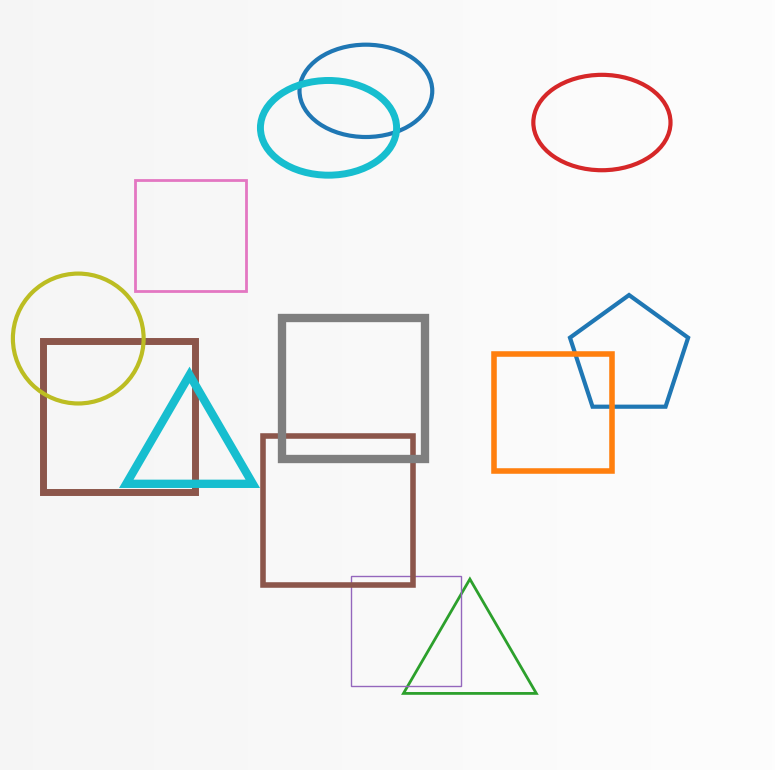[{"shape": "pentagon", "thickness": 1.5, "radius": 0.4, "center": [0.812, 0.537]}, {"shape": "oval", "thickness": 1.5, "radius": 0.43, "center": [0.472, 0.882]}, {"shape": "square", "thickness": 2, "radius": 0.38, "center": [0.713, 0.464]}, {"shape": "triangle", "thickness": 1, "radius": 0.49, "center": [0.606, 0.149]}, {"shape": "oval", "thickness": 1.5, "radius": 0.44, "center": [0.777, 0.841]}, {"shape": "square", "thickness": 0.5, "radius": 0.36, "center": [0.523, 0.181]}, {"shape": "square", "thickness": 2, "radius": 0.48, "center": [0.436, 0.337]}, {"shape": "square", "thickness": 2.5, "radius": 0.49, "center": [0.153, 0.459]}, {"shape": "square", "thickness": 1, "radius": 0.36, "center": [0.246, 0.694]}, {"shape": "square", "thickness": 3, "radius": 0.46, "center": [0.456, 0.496]}, {"shape": "circle", "thickness": 1.5, "radius": 0.42, "center": [0.101, 0.56]}, {"shape": "oval", "thickness": 2.5, "radius": 0.44, "center": [0.424, 0.834]}, {"shape": "triangle", "thickness": 3, "radius": 0.47, "center": [0.245, 0.419]}]